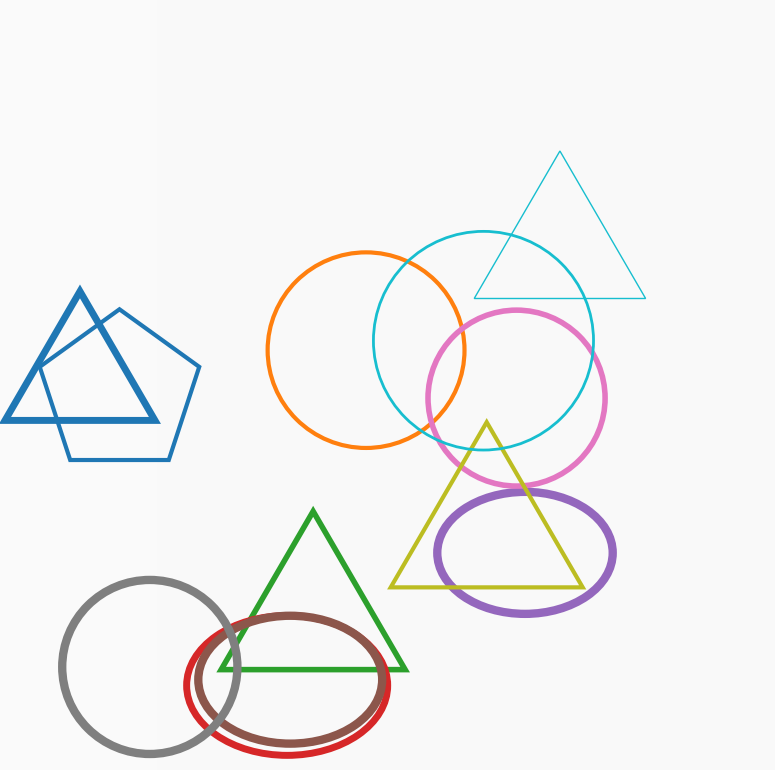[{"shape": "triangle", "thickness": 2.5, "radius": 0.56, "center": [0.103, 0.51]}, {"shape": "pentagon", "thickness": 1.5, "radius": 0.54, "center": [0.154, 0.49]}, {"shape": "circle", "thickness": 1.5, "radius": 0.64, "center": [0.472, 0.545]}, {"shape": "triangle", "thickness": 2, "radius": 0.69, "center": [0.404, 0.199]}, {"shape": "oval", "thickness": 2.5, "radius": 0.65, "center": [0.371, 0.11]}, {"shape": "oval", "thickness": 3, "radius": 0.57, "center": [0.677, 0.282]}, {"shape": "oval", "thickness": 3, "radius": 0.59, "center": [0.375, 0.117]}, {"shape": "circle", "thickness": 2, "radius": 0.57, "center": [0.667, 0.483]}, {"shape": "circle", "thickness": 3, "radius": 0.57, "center": [0.193, 0.134]}, {"shape": "triangle", "thickness": 1.5, "radius": 0.72, "center": [0.628, 0.309]}, {"shape": "triangle", "thickness": 0.5, "radius": 0.64, "center": [0.722, 0.676]}, {"shape": "circle", "thickness": 1, "radius": 0.71, "center": [0.624, 0.558]}]